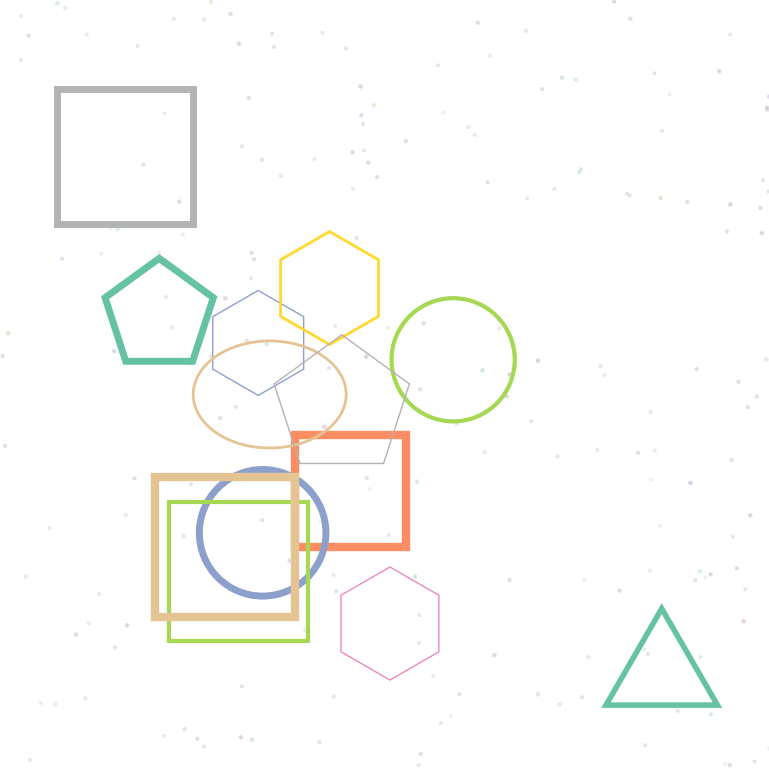[{"shape": "pentagon", "thickness": 2.5, "radius": 0.37, "center": [0.207, 0.591]}, {"shape": "triangle", "thickness": 2, "radius": 0.42, "center": [0.859, 0.126]}, {"shape": "square", "thickness": 3, "radius": 0.36, "center": [0.455, 0.362]}, {"shape": "hexagon", "thickness": 0.5, "radius": 0.34, "center": [0.335, 0.555]}, {"shape": "circle", "thickness": 2.5, "radius": 0.41, "center": [0.341, 0.308]}, {"shape": "hexagon", "thickness": 0.5, "radius": 0.37, "center": [0.506, 0.19]}, {"shape": "square", "thickness": 1.5, "radius": 0.45, "center": [0.31, 0.258]}, {"shape": "circle", "thickness": 1.5, "radius": 0.4, "center": [0.589, 0.533]}, {"shape": "hexagon", "thickness": 1, "radius": 0.37, "center": [0.428, 0.626]}, {"shape": "square", "thickness": 3, "radius": 0.45, "center": [0.292, 0.29]}, {"shape": "oval", "thickness": 1, "radius": 0.5, "center": [0.35, 0.488]}, {"shape": "pentagon", "thickness": 0.5, "radius": 0.46, "center": [0.444, 0.473]}, {"shape": "square", "thickness": 2.5, "radius": 0.44, "center": [0.162, 0.796]}]